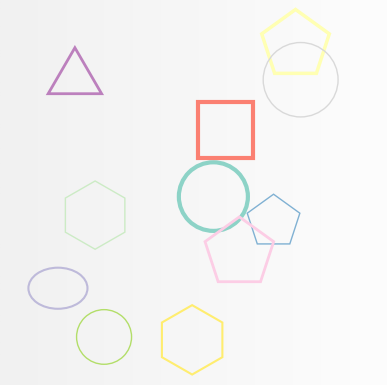[{"shape": "circle", "thickness": 3, "radius": 0.45, "center": [0.551, 0.489]}, {"shape": "pentagon", "thickness": 2.5, "radius": 0.46, "center": [0.763, 0.884]}, {"shape": "oval", "thickness": 1.5, "radius": 0.38, "center": [0.15, 0.251]}, {"shape": "square", "thickness": 3, "radius": 0.36, "center": [0.582, 0.663]}, {"shape": "pentagon", "thickness": 1, "radius": 0.36, "center": [0.706, 0.424]}, {"shape": "circle", "thickness": 1, "radius": 0.35, "center": [0.269, 0.125]}, {"shape": "pentagon", "thickness": 2, "radius": 0.47, "center": [0.618, 0.344]}, {"shape": "circle", "thickness": 1, "radius": 0.48, "center": [0.776, 0.793]}, {"shape": "triangle", "thickness": 2, "radius": 0.4, "center": [0.193, 0.796]}, {"shape": "hexagon", "thickness": 1, "radius": 0.44, "center": [0.245, 0.441]}, {"shape": "hexagon", "thickness": 1.5, "radius": 0.45, "center": [0.496, 0.117]}]